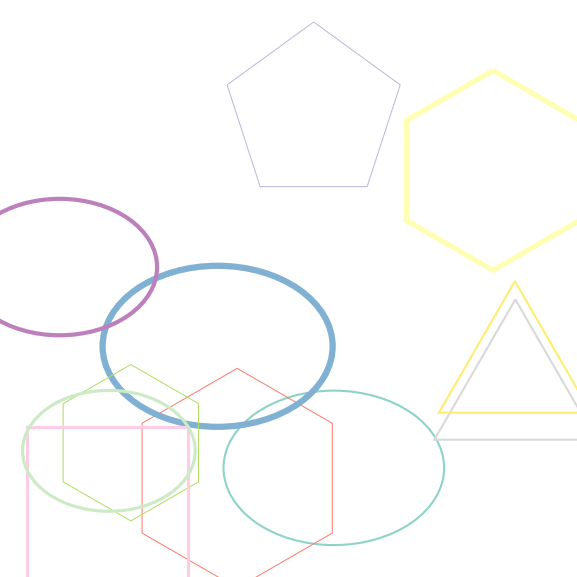[{"shape": "oval", "thickness": 1, "radius": 0.96, "center": [0.578, 0.189]}, {"shape": "hexagon", "thickness": 2.5, "radius": 0.87, "center": [0.854, 0.704]}, {"shape": "pentagon", "thickness": 0.5, "radius": 0.79, "center": [0.543, 0.803]}, {"shape": "hexagon", "thickness": 0.5, "radius": 0.95, "center": [0.411, 0.171]}, {"shape": "oval", "thickness": 3, "radius": 1.0, "center": [0.377, 0.399]}, {"shape": "hexagon", "thickness": 0.5, "radius": 0.68, "center": [0.227, 0.233]}, {"shape": "square", "thickness": 1.5, "radius": 0.7, "center": [0.187, 0.121]}, {"shape": "triangle", "thickness": 1, "radius": 0.81, "center": [0.892, 0.319]}, {"shape": "oval", "thickness": 2, "radius": 0.84, "center": [0.103, 0.537]}, {"shape": "oval", "thickness": 1.5, "radius": 0.75, "center": [0.189, 0.218]}, {"shape": "triangle", "thickness": 1, "radius": 0.76, "center": [0.892, 0.36]}]